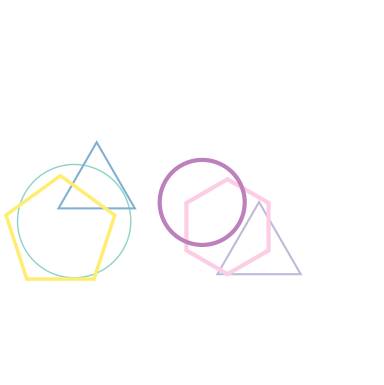[{"shape": "circle", "thickness": 1, "radius": 0.74, "center": [0.193, 0.426]}, {"shape": "triangle", "thickness": 1.5, "radius": 0.62, "center": [0.673, 0.35]}, {"shape": "triangle", "thickness": 1.5, "radius": 0.57, "center": [0.251, 0.516]}, {"shape": "hexagon", "thickness": 3, "radius": 0.62, "center": [0.591, 0.411]}, {"shape": "circle", "thickness": 3, "radius": 0.55, "center": [0.525, 0.474]}, {"shape": "pentagon", "thickness": 2.5, "radius": 0.74, "center": [0.157, 0.395]}]